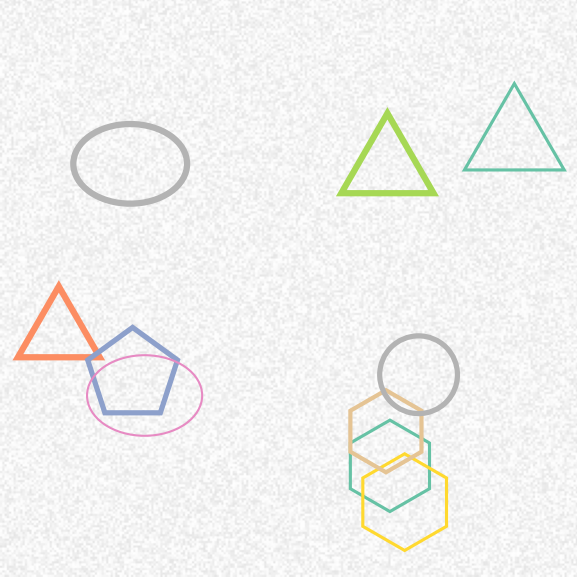[{"shape": "triangle", "thickness": 1.5, "radius": 0.5, "center": [0.891, 0.755]}, {"shape": "hexagon", "thickness": 1.5, "radius": 0.4, "center": [0.675, 0.192]}, {"shape": "triangle", "thickness": 3, "radius": 0.41, "center": [0.102, 0.421]}, {"shape": "pentagon", "thickness": 2.5, "radius": 0.41, "center": [0.23, 0.35]}, {"shape": "oval", "thickness": 1, "radius": 0.5, "center": [0.25, 0.314]}, {"shape": "triangle", "thickness": 3, "radius": 0.46, "center": [0.671, 0.711]}, {"shape": "hexagon", "thickness": 1.5, "radius": 0.42, "center": [0.701, 0.13]}, {"shape": "hexagon", "thickness": 2, "radius": 0.36, "center": [0.668, 0.252]}, {"shape": "oval", "thickness": 3, "radius": 0.49, "center": [0.225, 0.715]}, {"shape": "circle", "thickness": 2.5, "radius": 0.34, "center": [0.725, 0.35]}]